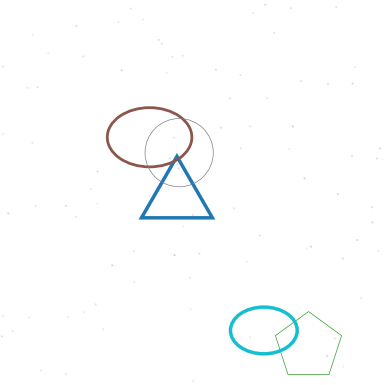[{"shape": "triangle", "thickness": 2.5, "radius": 0.53, "center": [0.46, 0.487]}, {"shape": "pentagon", "thickness": 0.5, "radius": 0.45, "center": [0.801, 0.1]}, {"shape": "oval", "thickness": 2, "radius": 0.55, "center": [0.388, 0.643]}, {"shape": "circle", "thickness": 0.5, "radius": 0.44, "center": [0.465, 0.603]}, {"shape": "oval", "thickness": 2.5, "radius": 0.43, "center": [0.685, 0.142]}]